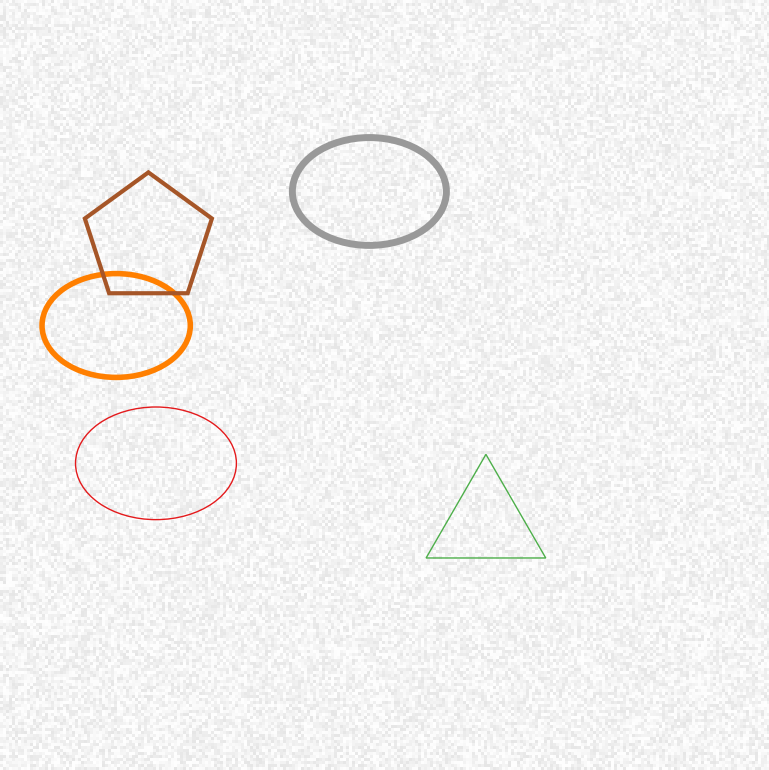[{"shape": "oval", "thickness": 0.5, "radius": 0.52, "center": [0.203, 0.398]}, {"shape": "triangle", "thickness": 0.5, "radius": 0.45, "center": [0.631, 0.32]}, {"shape": "oval", "thickness": 2, "radius": 0.48, "center": [0.151, 0.577]}, {"shape": "pentagon", "thickness": 1.5, "radius": 0.43, "center": [0.193, 0.689]}, {"shape": "oval", "thickness": 2.5, "radius": 0.5, "center": [0.48, 0.751]}]